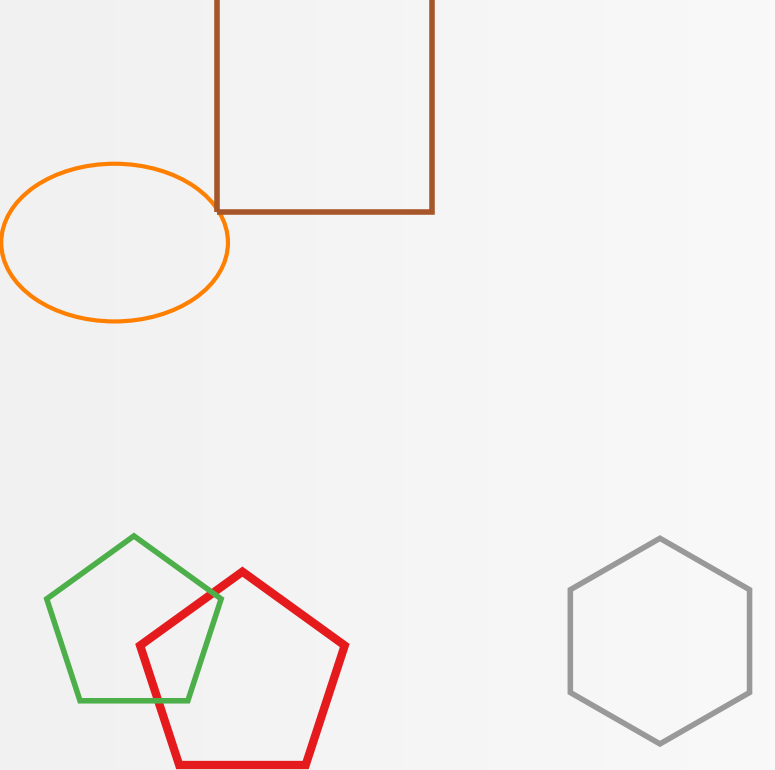[{"shape": "pentagon", "thickness": 3, "radius": 0.69, "center": [0.313, 0.119]}, {"shape": "pentagon", "thickness": 2, "radius": 0.59, "center": [0.173, 0.186]}, {"shape": "oval", "thickness": 1.5, "radius": 0.73, "center": [0.148, 0.685]}, {"shape": "square", "thickness": 2, "radius": 0.7, "center": [0.419, 0.863]}, {"shape": "hexagon", "thickness": 2, "radius": 0.67, "center": [0.852, 0.167]}]